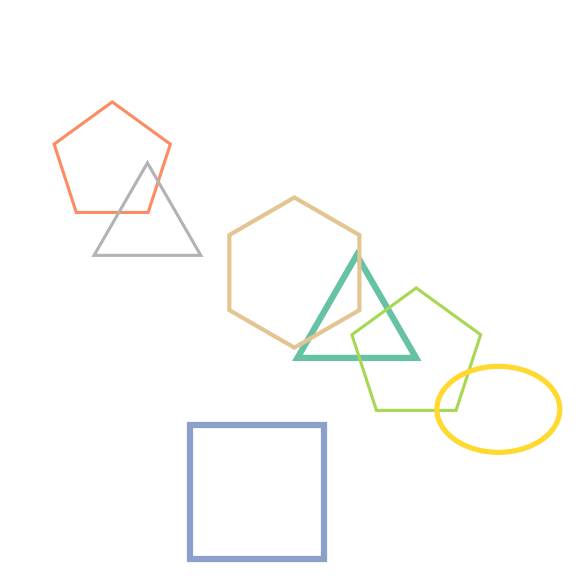[{"shape": "triangle", "thickness": 3, "radius": 0.59, "center": [0.618, 0.439]}, {"shape": "pentagon", "thickness": 1.5, "radius": 0.53, "center": [0.194, 0.717]}, {"shape": "square", "thickness": 3, "radius": 0.58, "center": [0.445, 0.148]}, {"shape": "pentagon", "thickness": 1.5, "radius": 0.59, "center": [0.721, 0.383]}, {"shape": "oval", "thickness": 2.5, "radius": 0.53, "center": [0.863, 0.29]}, {"shape": "hexagon", "thickness": 2, "radius": 0.65, "center": [0.51, 0.527]}, {"shape": "triangle", "thickness": 1.5, "radius": 0.53, "center": [0.255, 0.61]}]